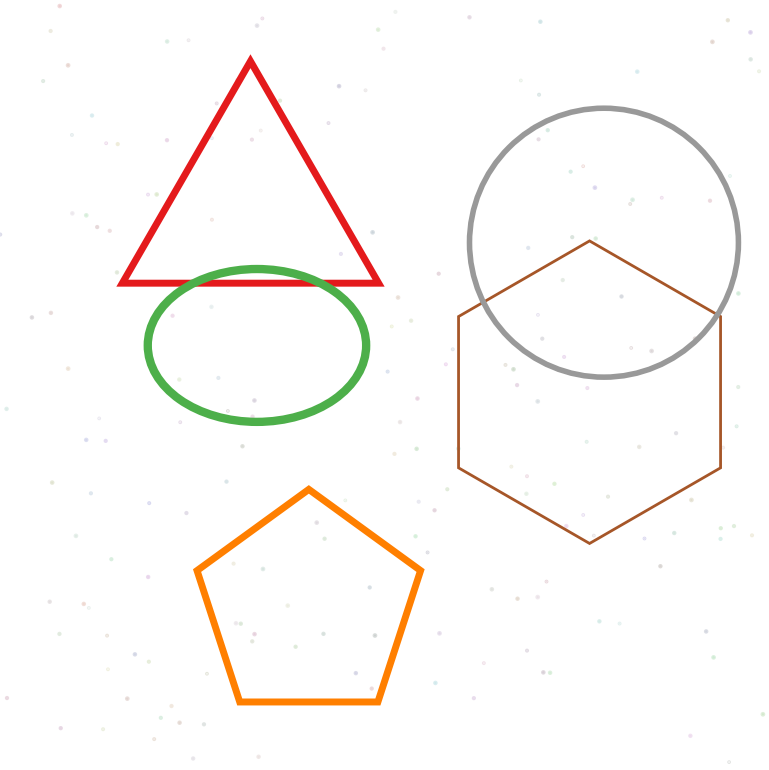[{"shape": "triangle", "thickness": 2.5, "radius": 0.96, "center": [0.325, 0.728]}, {"shape": "oval", "thickness": 3, "radius": 0.71, "center": [0.334, 0.551]}, {"shape": "pentagon", "thickness": 2.5, "radius": 0.76, "center": [0.401, 0.212]}, {"shape": "hexagon", "thickness": 1, "radius": 0.98, "center": [0.766, 0.491]}, {"shape": "circle", "thickness": 2, "radius": 0.87, "center": [0.784, 0.685]}]